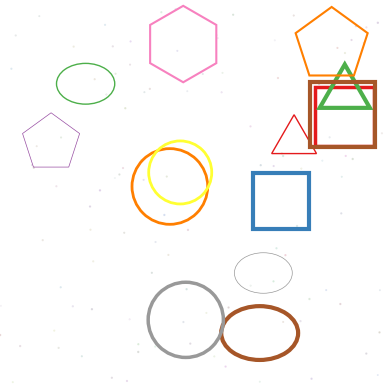[{"shape": "square", "thickness": 2.5, "radius": 0.39, "center": [0.894, 0.698]}, {"shape": "triangle", "thickness": 1, "radius": 0.34, "center": [0.764, 0.635]}, {"shape": "square", "thickness": 3, "radius": 0.36, "center": [0.73, 0.477]}, {"shape": "triangle", "thickness": 3, "radius": 0.38, "center": [0.895, 0.757]}, {"shape": "oval", "thickness": 1, "radius": 0.38, "center": [0.222, 0.782]}, {"shape": "pentagon", "thickness": 0.5, "radius": 0.39, "center": [0.133, 0.629]}, {"shape": "pentagon", "thickness": 1.5, "radius": 0.49, "center": [0.861, 0.884]}, {"shape": "circle", "thickness": 2, "radius": 0.49, "center": [0.441, 0.516]}, {"shape": "circle", "thickness": 2, "radius": 0.41, "center": [0.468, 0.552]}, {"shape": "oval", "thickness": 3, "radius": 0.5, "center": [0.675, 0.135]}, {"shape": "square", "thickness": 3, "radius": 0.42, "center": [0.891, 0.703]}, {"shape": "hexagon", "thickness": 1.5, "radius": 0.5, "center": [0.476, 0.886]}, {"shape": "oval", "thickness": 0.5, "radius": 0.38, "center": [0.684, 0.291]}, {"shape": "circle", "thickness": 2.5, "radius": 0.49, "center": [0.483, 0.169]}]